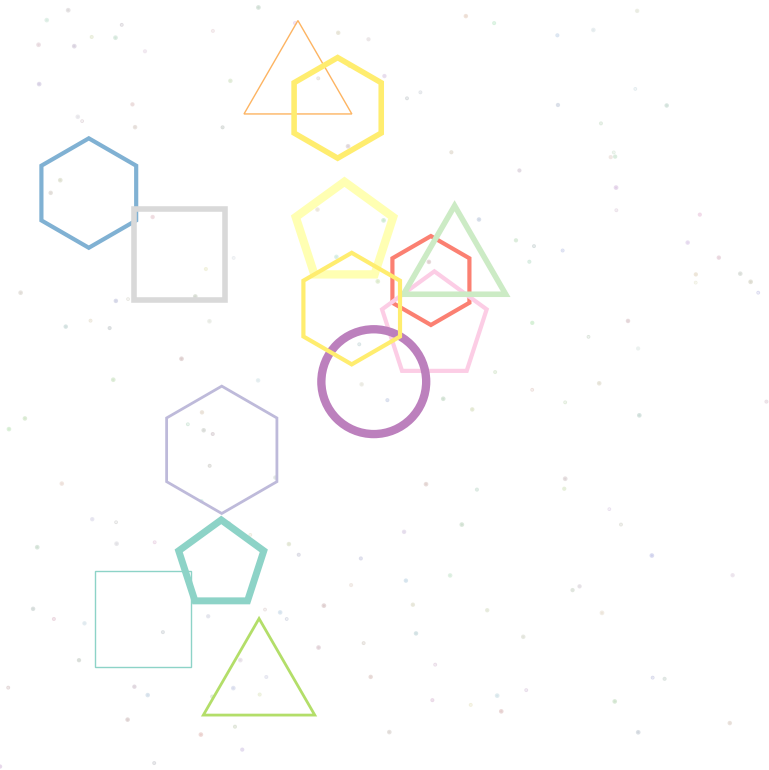[{"shape": "square", "thickness": 0.5, "radius": 0.31, "center": [0.186, 0.196]}, {"shape": "pentagon", "thickness": 2.5, "radius": 0.29, "center": [0.287, 0.267]}, {"shape": "pentagon", "thickness": 3, "radius": 0.33, "center": [0.447, 0.697]}, {"shape": "hexagon", "thickness": 1, "radius": 0.41, "center": [0.288, 0.416]}, {"shape": "hexagon", "thickness": 1.5, "radius": 0.29, "center": [0.56, 0.636]}, {"shape": "hexagon", "thickness": 1.5, "radius": 0.36, "center": [0.115, 0.749]}, {"shape": "triangle", "thickness": 0.5, "radius": 0.4, "center": [0.387, 0.892]}, {"shape": "triangle", "thickness": 1, "radius": 0.42, "center": [0.336, 0.113]}, {"shape": "pentagon", "thickness": 1.5, "radius": 0.36, "center": [0.564, 0.576]}, {"shape": "square", "thickness": 2, "radius": 0.29, "center": [0.233, 0.67]}, {"shape": "circle", "thickness": 3, "radius": 0.34, "center": [0.485, 0.504]}, {"shape": "triangle", "thickness": 2, "radius": 0.38, "center": [0.59, 0.656]}, {"shape": "hexagon", "thickness": 2, "radius": 0.33, "center": [0.439, 0.86]}, {"shape": "hexagon", "thickness": 1.5, "radius": 0.36, "center": [0.457, 0.599]}]